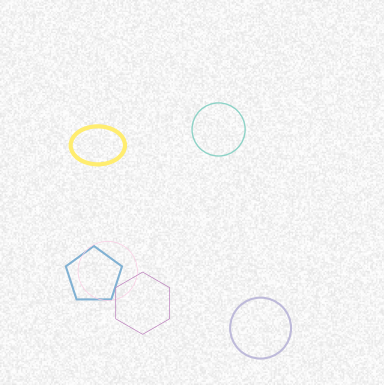[{"shape": "circle", "thickness": 1, "radius": 0.34, "center": [0.568, 0.664]}, {"shape": "circle", "thickness": 1.5, "radius": 0.4, "center": [0.677, 0.148]}, {"shape": "pentagon", "thickness": 1.5, "radius": 0.38, "center": [0.244, 0.284]}, {"shape": "circle", "thickness": 0.5, "radius": 0.38, "center": [0.28, 0.296]}, {"shape": "hexagon", "thickness": 0.5, "radius": 0.4, "center": [0.371, 0.212]}, {"shape": "oval", "thickness": 3, "radius": 0.35, "center": [0.254, 0.622]}]